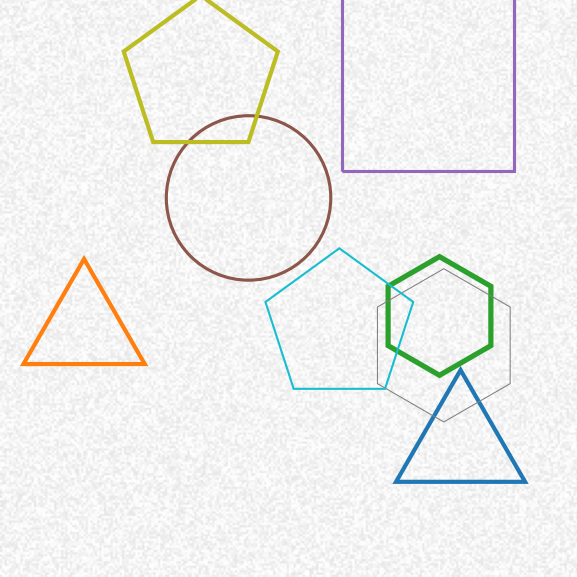[{"shape": "triangle", "thickness": 2, "radius": 0.65, "center": [0.798, 0.229]}, {"shape": "triangle", "thickness": 2, "radius": 0.61, "center": [0.146, 0.429]}, {"shape": "hexagon", "thickness": 2.5, "radius": 0.51, "center": [0.761, 0.452]}, {"shape": "square", "thickness": 1.5, "radius": 0.75, "center": [0.742, 0.852]}, {"shape": "circle", "thickness": 1.5, "radius": 0.71, "center": [0.43, 0.656]}, {"shape": "hexagon", "thickness": 0.5, "radius": 0.66, "center": [0.768, 0.401]}, {"shape": "pentagon", "thickness": 2, "radius": 0.7, "center": [0.348, 0.867]}, {"shape": "pentagon", "thickness": 1, "radius": 0.67, "center": [0.588, 0.435]}]